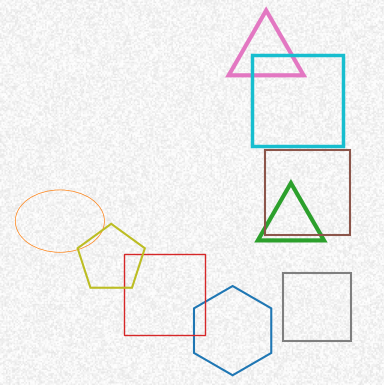[{"shape": "hexagon", "thickness": 1.5, "radius": 0.58, "center": [0.604, 0.141]}, {"shape": "oval", "thickness": 0.5, "radius": 0.58, "center": [0.156, 0.426]}, {"shape": "triangle", "thickness": 3, "radius": 0.5, "center": [0.756, 0.425]}, {"shape": "square", "thickness": 1, "radius": 0.52, "center": [0.428, 0.235]}, {"shape": "square", "thickness": 1.5, "radius": 0.55, "center": [0.799, 0.499]}, {"shape": "triangle", "thickness": 3, "radius": 0.56, "center": [0.691, 0.861]}, {"shape": "square", "thickness": 1.5, "radius": 0.44, "center": [0.824, 0.203]}, {"shape": "pentagon", "thickness": 1.5, "radius": 0.46, "center": [0.289, 0.327]}, {"shape": "square", "thickness": 2.5, "radius": 0.59, "center": [0.773, 0.739]}]